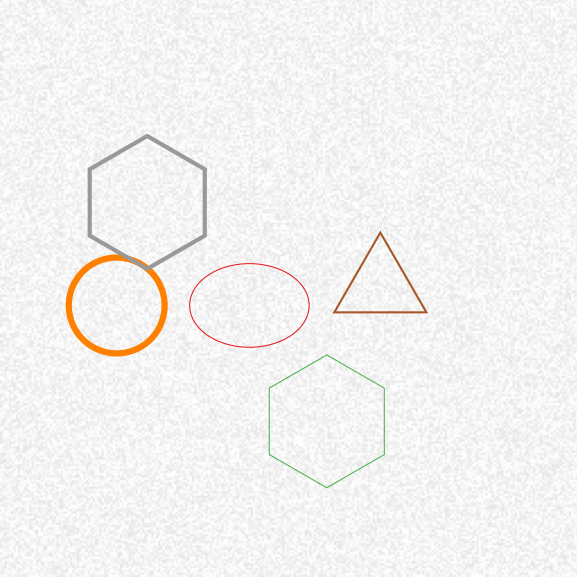[{"shape": "oval", "thickness": 0.5, "radius": 0.52, "center": [0.432, 0.47]}, {"shape": "hexagon", "thickness": 0.5, "radius": 0.58, "center": [0.566, 0.27]}, {"shape": "circle", "thickness": 3, "radius": 0.41, "center": [0.202, 0.47]}, {"shape": "triangle", "thickness": 1, "radius": 0.46, "center": [0.659, 0.504]}, {"shape": "hexagon", "thickness": 2, "radius": 0.58, "center": [0.255, 0.649]}]